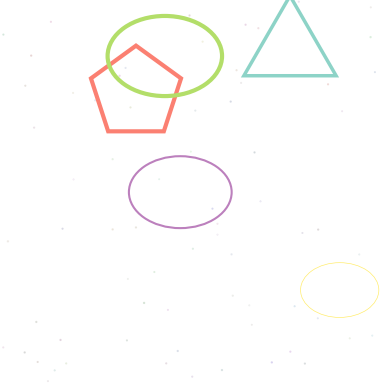[{"shape": "triangle", "thickness": 2.5, "radius": 0.69, "center": [0.753, 0.872]}, {"shape": "pentagon", "thickness": 3, "radius": 0.61, "center": [0.353, 0.758]}, {"shape": "oval", "thickness": 3, "radius": 0.74, "center": [0.428, 0.855]}, {"shape": "oval", "thickness": 1.5, "radius": 0.67, "center": [0.468, 0.501]}, {"shape": "oval", "thickness": 0.5, "radius": 0.51, "center": [0.882, 0.247]}]